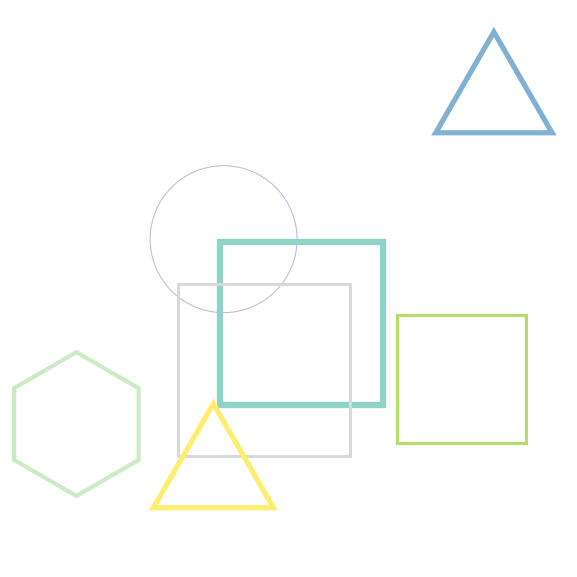[{"shape": "square", "thickness": 3, "radius": 0.7, "center": [0.522, 0.439]}, {"shape": "circle", "thickness": 0.5, "radius": 0.64, "center": [0.387, 0.585]}, {"shape": "triangle", "thickness": 2.5, "radius": 0.58, "center": [0.855, 0.827]}, {"shape": "square", "thickness": 1.5, "radius": 0.56, "center": [0.799, 0.343]}, {"shape": "square", "thickness": 1.5, "radius": 0.74, "center": [0.457, 0.358]}, {"shape": "hexagon", "thickness": 2, "radius": 0.62, "center": [0.132, 0.265]}, {"shape": "triangle", "thickness": 2.5, "radius": 0.6, "center": [0.37, 0.18]}]